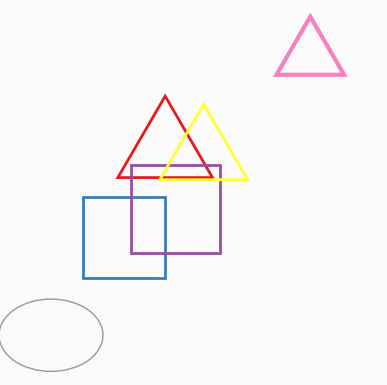[{"shape": "triangle", "thickness": 2, "radius": 0.71, "center": [0.426, 0.609]}, {"shape": "square", "thickness": 2, "radius": 0.53, "center": [0.32, 0.383]}, {"shape": "square", "thickness": 2, "radius": 0.57, "center": [0.452, 0.457]}, {"shape": "triangle", "thickness": 2, "radius": 0.65, "center": [0.526, 0.599]}, {"shape": "triangle", "thickness": 3, "radius": 0.5, "center": [0.801, 0.856]}, {"shape": "oval", "thickness": 1, "radius": 0.67, "center": [0.132, 0.129]}]